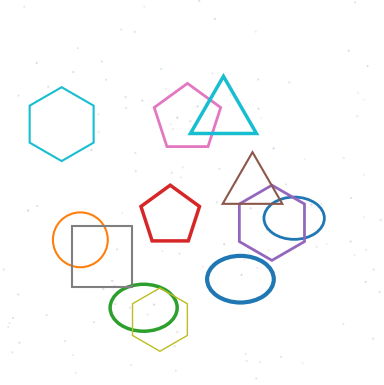[{"shape": "oval", "thickness": 3, "radius": 0.43, "center": [0.625, 0.275]}, {"shape": "oval", "thickness": 2, "radius": 0.39, "center": [0.764, 0.433]}, {"shape": "circle", "thickness": 1.5, "radius": 0.36, "center": [0.209, 0.377]}, {"shape": "oval", "thickness": 2.5, "radius": 0.44, "center": [0.373, 0.201]}, {"shape": "pentagon", "thickness": 2.5, "radius": 0.4, "center": [0.442, 0.439]}, {"shape": "hexagon", "thickness": 2, "radius": 0.49, "center": [0.706, 0.421]}, {"shape": "triangle", "thickness": 1.5, "radius": 0.45, "center": [0.656, 0.515]}, {"shape": "pentagon", "thickness": 2, "radius": 0.45, "center": [0.487, 0.693]}, {"shape": "square", "thickness": 1.5, "radius": 0.39, "center": [0.265, 0.333]}, {"shape": "hexagon", "thickness": 1, "radius": 0.41, "center": [0.415, 0.17]}, {"shape": "hexagon", "thickness": 1.5, "radius": 0.48, "center": [0.16, 0.678]}, {"shape": "triangle", "thickness": 2.5, "radius": 0.49, "center": [0.58, 0.703]}]